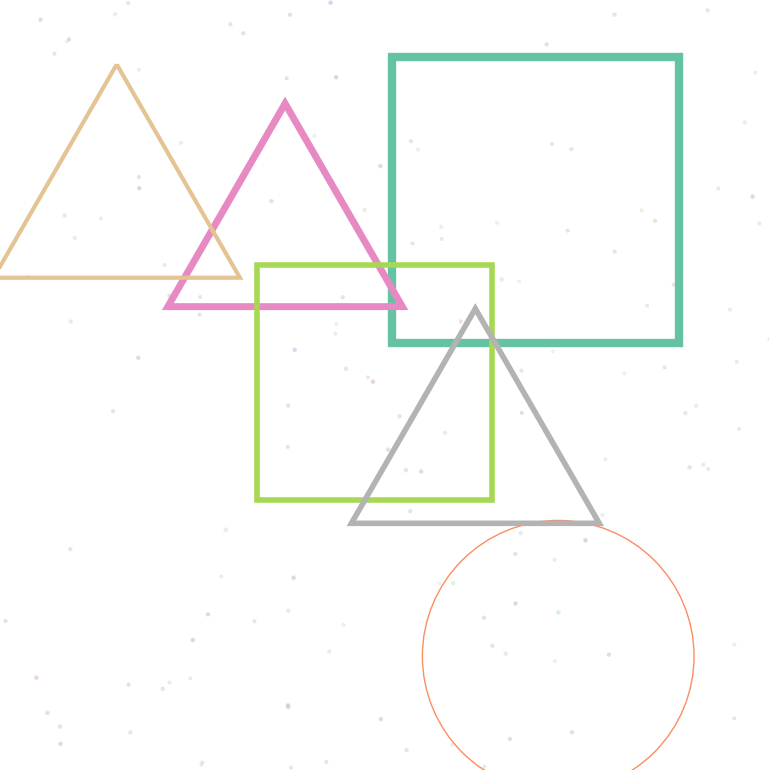[{"shape": "square", "thickness": 3, "radius": 0.93, "center": [0.696, 0.74]}, {"shape": "circle", "thickness": 0.5, "radius": 0.88, "center": [0.725, 0.148]}, {"shape": "triangle", "thickness": 2.5, "radius": 0.88, "center": [0.37, 0.69]}, {"shape": "square", "thickness": 2, "radius": 0.76, "center": [0.486, 0.503]}, {"shape": "triangle", "thickness": 1.5, "radius": 0.92, "center": [0.152, 0.732]}, {"shape": "triangle", "thickness": 2, "radius": 0.93, "center": [0.617, 0.413]}]